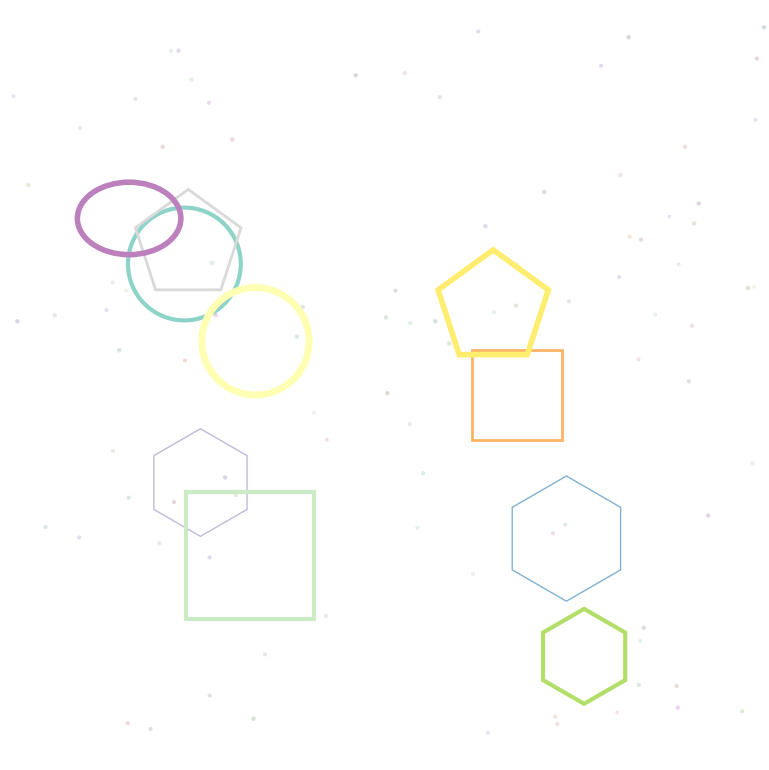[{"shape": "circle", "thickness": 1.5, "radius": 0.37, "center": [0.239, 0.657]}, {"shape": "circle", "thickness": 2.5, "radius": 0.35, "center": [0.332, 0.557]}, {"shape": "hexagon", "thickness": 0.5, "radius": 0.35, "center": [0.26, 0.373]}, {"shape": "hexagon", "thickness": 0.5, "radius": 0.41, "center": [0.736, 0.301]}, {"shape": "square", "thickness": 1, "radius": 0.29, "center": [0.672, 0.487]}, {"shape": "hexagon", "thickness": 1.5, "radius": 0.31, "center": [0.759, 0.148]}, {"shape": "pentagon", "thickness": 1, "radius": 0.36, "center": [0.244, 0.682]}, {"shape": "oval", "thickness": 2, "radius": 0.34, "center": [0.168, 0.716]}, {"shape": "square", "thickness": 1.5, "radius": 0.41, "center": [0.325, 0.279]}, {"shape": "pentagon", "thickness": 2, "radius": 0.38, "center": [0.641, 0.6]}]